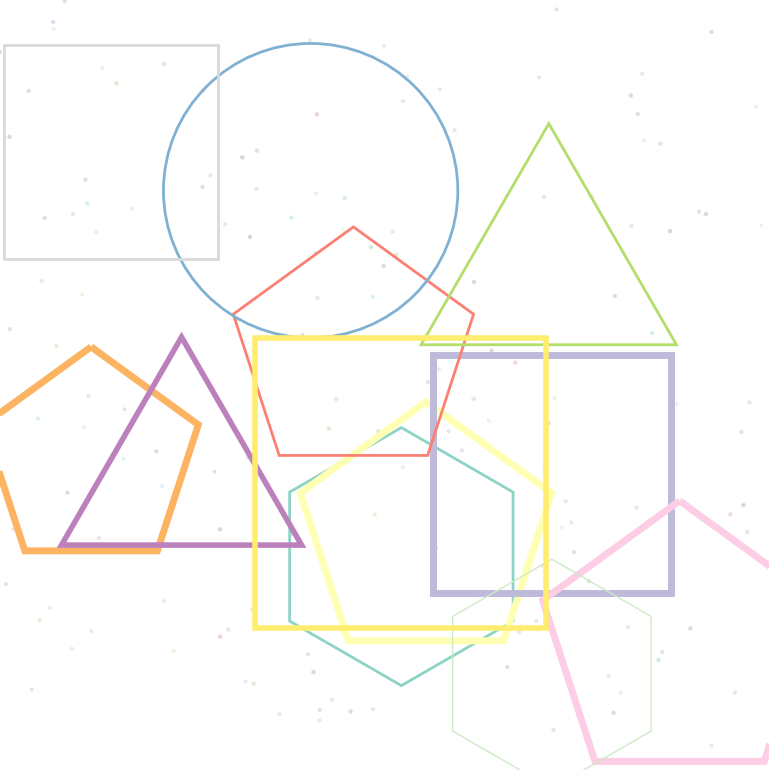[{"shape": "hexagon", "thickness": 1, "radius": 0.84, "center": [0.521, 0.277]}, {"shape": "pentagon", "thickness": 2.5, "radius": 0.86, "center": [0.553, 0.307]}, {"shape": "square", "thickness": 2.5, "radius": 0.77, "center": [0.717, 0.384]}, {"shape": "pentagon", "thickness": 1, "radius": 0.82, "center": [0.459, 0.541]}, {"shape": "circle", "thickness": 1, "radius": 0.96, "center": [0.403, 0.752]}, {"shape": "pentagon", "thickness": 2.5, "radius": 0.73, "center": [0.118, 0.403]}, {"shape": "triangle", "thickness": 1, "radius": 0.96, "center": [0.713, 0.648]}, {"shape": "pentagon", "thickness": 2.5, "radius": 0.94, "center": [0.883, 0.163]}, {"shape": "square", "thickness": 1, "radius": 0.69, "center": [0.144, 0.802]}, {"shape": "triangle", "thickness": 2, "radius": 0.9, "center": [0.236, 0.382]}, {"shape": "hexagon", "thickness": 0.5, "radius": 0.74, "center": [0.717, 0.125]}, {"shape": "square", "thickness": 2, "radius": 0.94, "center": [0.52, 0.373]}]